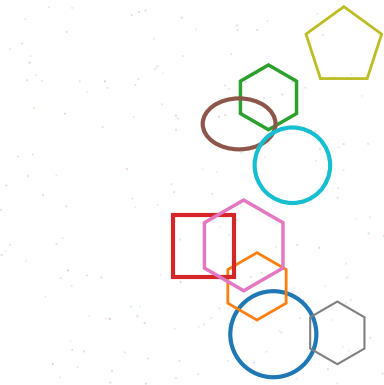[{"shape": "circle", "thickness": 3, "radius": 0.56, "center": [0.71, 0.132]}, {"shape": "hexagon", "thickness": 2, "radius": 0.44, "center": [0.667, 0.256]}, {"shape": "hexagon", "thickness": 2.5, "radius": 0.42, "center": [0.697, 0.747]}, {"shape": "square", "thickness": 3, "radius": 0.4, "center": [0.529, 0.361]}, {"shape": "oval", "thickness": 3, "radius": 0.47, "center": [0.621, 0.678]}, {"shape": "hexagon", "thickness": 2.5, "radius": 0.59, "center": [0.633, 0.363]}, {"shape": "hexagon", "thickness": 1.5, "radius": 0.41, "center": [0.876, 0.135]}, {"shape": "pentagon", "thickness": 2, "radius": 0.52, "center": [0.893, 0.879]}, {"shape": "circle", "thickness": 3, "radius": 0.49, "center": [0.759, 0.571]}]